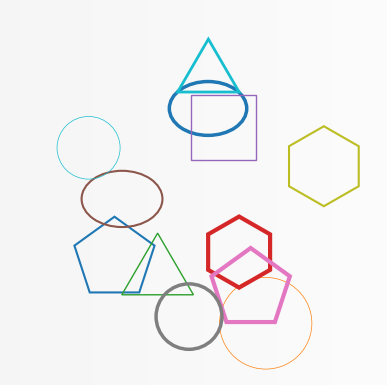[{"shape": "oval", "thickness": 2.5, "radius": 0.5, "center": [0.537, 0.718]}, {"shape": "pentagon", "thickness": 1.5, "radius": 0.54, "center": [0.295, 0.328]}, {"shape": "circle", "thickness": 0.5, "radius": 0.6, "center": [0.686, 0.16]}, {"shape": "triangle", "thickness": 1, "radius": 0.53, "center": [0.407, 0.288]}, {"shape": "hexagon", "thickness": 3, "radius": 0.46, "center": [0.617, 0.345]}, {"shape": "square", "thickness": 1, "radius": 0.42, "center": [0.576, 0.669]}, {"shape": "oval", "thickness": 1.5, "radius": 0.52, "center": [0.315, 0.483]}, {"shape": "pentagon", "thickness": 3, "radius": 0.53, "center": [0.647, 0.249]}, {"shape": "circle", "thickness": 2.5, "radius": 0.42, "center": [0.488, 0.178]}, {"shape": "hexagon", "thickness": 1.5, "radius": 0.52, "center": [0.836, 0.568]}, {"shape": "circle", "thickness": 0.5, "radius": 0.41, "center": [0.229, 0.616]}, {"shape": "triangle", "thickness": 2, "radius": 0.46, "center": [0.538, 0.807]}]